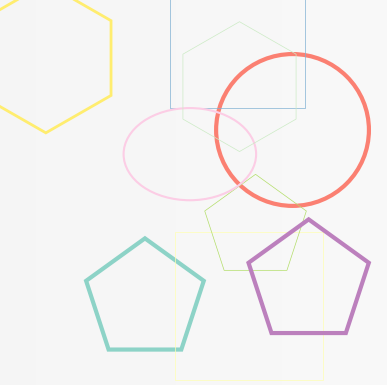[{"shape": "pentagon", "thickness": 3, "radius": 0.8, "center": [0.374, 0.221]}, {"shape": "square", "thickness": 0.5, "radius": 0.96, "center": [0.642, 0.205]}, {"shape": "circle", "thickness": 3, "radius": 0.99, "center": [0.755, 0.662]}, {"shape": "square", "thickness": 0.5, "radius": 0.87, "center": [0.613, 0.895]}, {"shape": "pentagon", "thickness": 0.5, "radius": 0.69, "center": [0.659, 0.409]}, {"shape": "oval", "thickness": 1.5, "radius": 0.86, "center": [0.49, 0.6]}, {"shape": "pentagon", "thickness": 3, "radius": 0.82, "center": [0.797, 0.267]}, {"shape": "hexagon", "thickness": 0.5, "radius": 0.84, "center": [0.618, 0.775]}, {"shape": "hexagon", "thickness": 2, "radius": 0.97, "center": [0.118, 0.849]}]